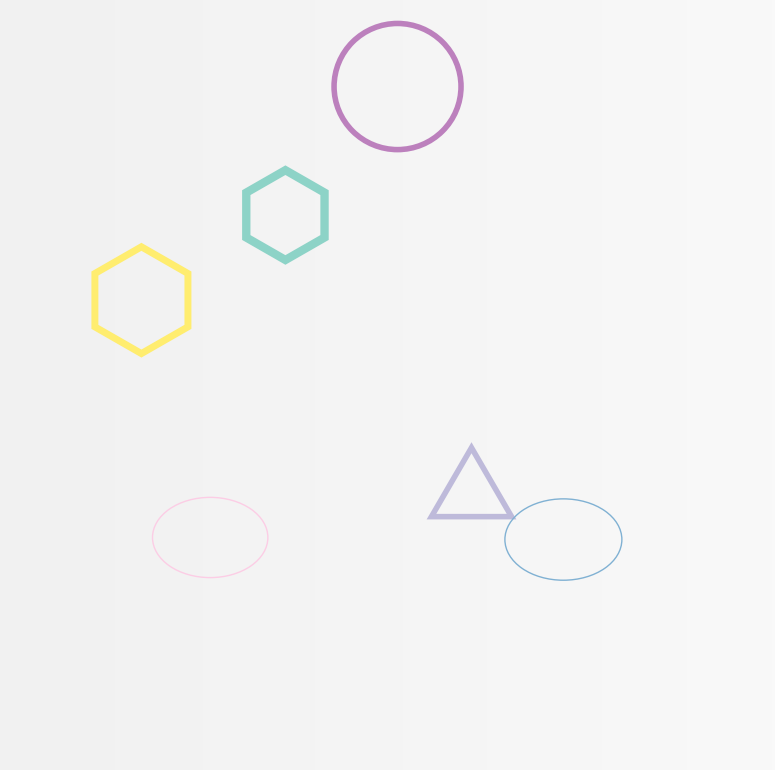[{"shape": "hexagon", "thickness": 3, "radius": 0.29, "center": [0.368, 0.721]}, {"shape": "triangle", "thickness": 2, "radius": 0.3, "center": [0.608, 0.359]}, {"shape": "oval", "thickness": 0.5, "radius": 0.38, "center": [0.727, 0.299]}, {"shape": "oval", "thickness": 0.5, "radius": 0.37, "center": [0.271, 0.302]}, {"shape": "circle", "thickness": 2, "radius": 0.41, "center": [0.513, 0.888]}, {"shape": "hexagon", "thickness": 2.5, "radius": 0.35, "center": [0.182, 0.61]}]